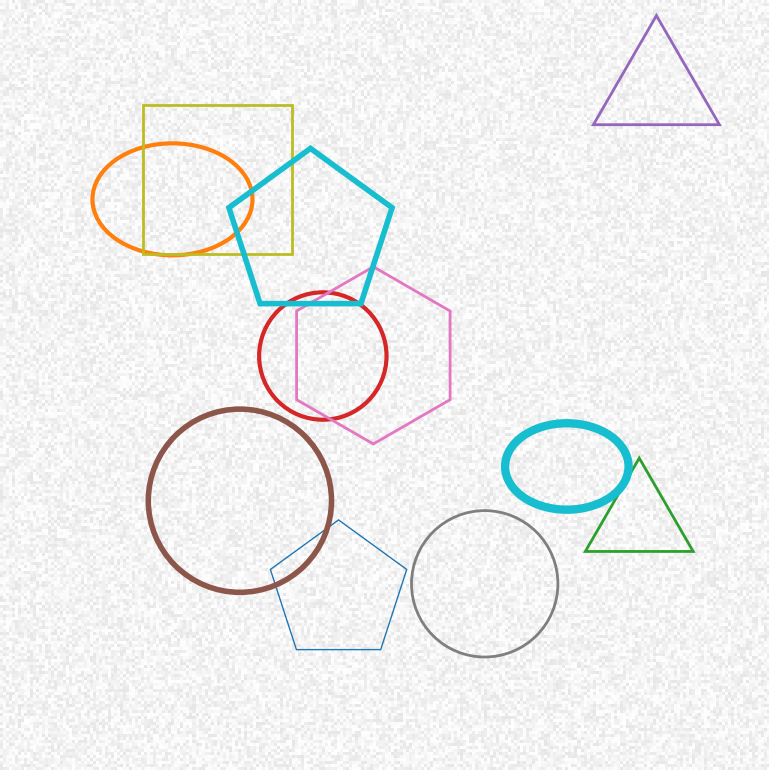[{"shape": "pentagon", "thickness": 0.5, "radius": 0.47, "center": [0.44, 0.232]}, {"shape": "oval", "thickness": 1.5, "radius": 0.52, "center": [0.224, 0.741]}, {"shape": "triangle", "thickness": 1, "radius": 0.4, "center": [0.83, 0.324]}, {"shape": "circle", "thickness": 1.5, "radius": 0.41, "center": [0.419, 0.538]}, {"shape": "triangle", "thickness": 1, "radius": 0.47, "center": [0.853, 0.885]}, {"shape": "circle", "thickness": 2, "radius": 0.59, "center": [0.312, 0.35]}, {"shape": "hexagon", "thickness": 1, "radius": 0.58, "center": [0.485, 0.539]}, {"shape": "circle", "thickness": 1, "radius": 0.48, "center": [0.629, 0.242]}, {"shape": "square", "thickness": 1, "radius": 0.48, "center": [0.282, 0.767]}, {"shape": "oval", "thickness": 3, "radius": 0.4, "center": [0.736, 0.394]}, {"shape": "pentagon", "thickness": 2, "radius": 0.56, "center": [0.403, 0.696]}]